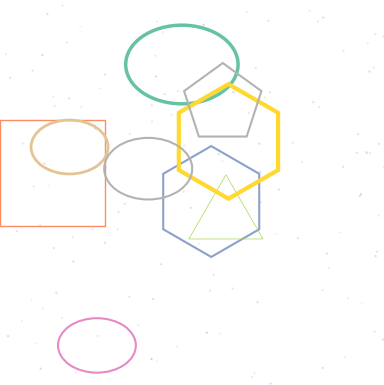[{"shape": "oval", "thickness": 2.5, "radius": 0.73, "center": [0.472, 0.832]}, {"shape": "square", "thickness": 1, "radius": 0.69, "center": [0.136, 0.55]}, {"shape": "hexagon", "thickness": 1.5, "radius": 0.72, "center": [0.549, 0.477]}, {"shape": "oval", "thickness": 1.5, "radius": 0.51, "center": [0.252, 0.103]}, {"shape": "triangle", "thickness": 0.5, "radius": 0.56, "center": [0.587, 0.435]}, {"shape": "hexagon", "thickness": 3, "radius": 0.74, "center": [0.593, 0.633]}, {"shape": "oval", "thickness": 2, "radius": 0.5, "center": [0.181, 0.618]}, {"shape": "pentagon", "thickness": 1.5, "radius": 0.53, "center": [0.579, 0.731]}, {"shape": "oval", "thickness": 1.5, "radius": 0.57, "center": [0.385, 0.562]}]